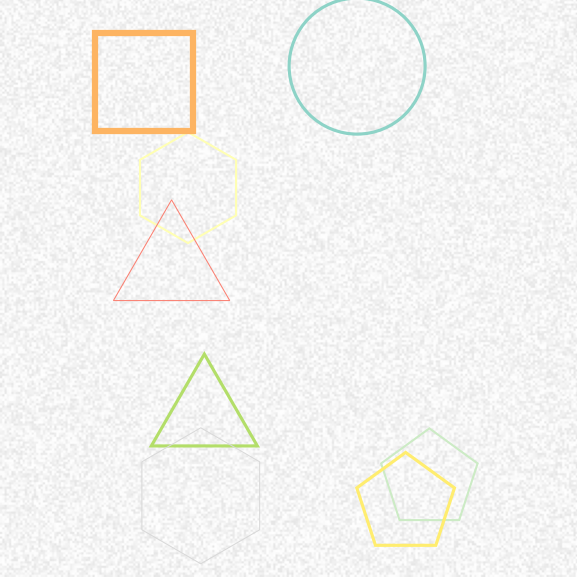[{"shape": "circle", "thickness": 1.5, "radius": 0.59, "center": [0.618, 0.885]}, {"shape": "hexagon", "thickness": 1, "radius": 0.48, "center": [0.326, 0.674]}, {"shape": "triangle", "thickness": 0.5, "radius": 0.58, "center": [0.297, 0.537]}, {"shape": "square", "thickness": 3, "radius": 0.43, "center": [0.25, 0.857]}, {"shape": "triangle", "thickness": 1.5, "radius": 0.53, "center": [0.354, 0.28]}, {"shape": "hexagon", "thickness": 0.5, "radius": 0.59, "center": [0.348, 0.141]}, {"shape": "pentagon", "thickness": 1, "radius": 0.44, "center": [0.744, 0.17]}, {"shape": "pentagon", "thickness": 1.5, "radius": 0.44, "center": [0.702, 0.127]}]